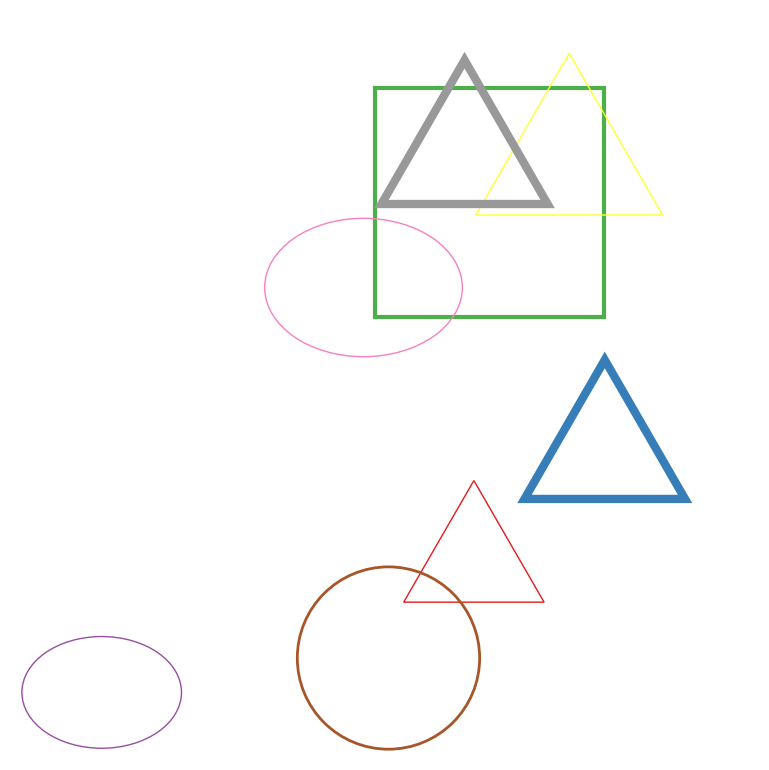[{"shape": "triangle", "thickness": 0.5, "radius": 0.53, "center": [0.615, 0.271]}, {"shape": "triangle", "thickness": 3, "radius": 0.6, "center": [0.785, 0.412]}, {"shape": "square", "thickness": 1.5, "radius": 0.75, "center": [0.636, 0.737]}, {"shape": "oval", "thickness": 0.5, "radius": 0.52, "center": [0.132, 0.101]}, {"shape": "triangle", "thickness": 0.5, "radius": 0.7, "center": [0.739, 0.791]}, {"shape": "circle", "thickness": 1, "radius": 0.59, "center": [0.505, 0.145]}, {"shape": "oval", "thickness": 0.5, "radius": 0.64, "center": [0.472, 0.627]}, {"shape": "triangle", "thickness": 3, "radius": 0.62, "center": [0.603, 0.797]}]